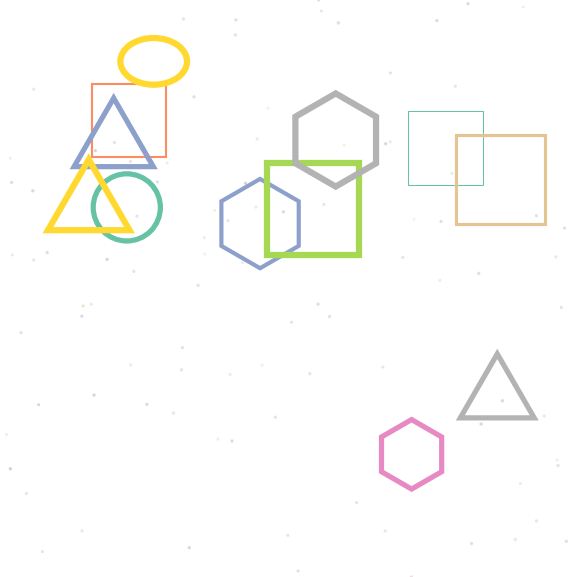[{"shape": "circle", "thickness": 2.5, "radius": 0.29, "center": [0.22, 0.64]}, {"shape": "square", "thickness": 0.5, "radius": 0.32, "center": [0.771, 0.743]}, {"shape": "square", "thickness": 1, "radius": 0.32, "center": [0.223, 0.79]}, {"shape": "hexagon", "thickness": 2, "radius": 0.39, "center": [0.45, 0.612]}, {"shape": "triangle", "thickness": 2.5, "radius": 0.4, "center": [0.197, 0.75]}, {"shape": "hexagon", "thickness": 2.5, "radius": 0.3, "center": [0.713, 0.212]}, {"shape": "square", "thickness": 3, "radius": 0.4, "center": [0.542, 0.637]}, {"shape": "oval", "thickness": 3, "radius": 0.29, "center": [0.266, 0.893]}, {"shape": "triangle", "thickness": 3, "radius": 0.41, "center": [0.154, 0.641]}, {"shape": "square", "thickness": 1.5, "radius": 0.38, "center": [0.867, 0.688]}, {"shape": "hexagon", "thickness": 3, "radius": 0.4, "center": [0.581, 0.757]}, {"shape": "triangle", "thickness": 2.5, "radius": 0.37, "center": [0.861, 0.312]}]